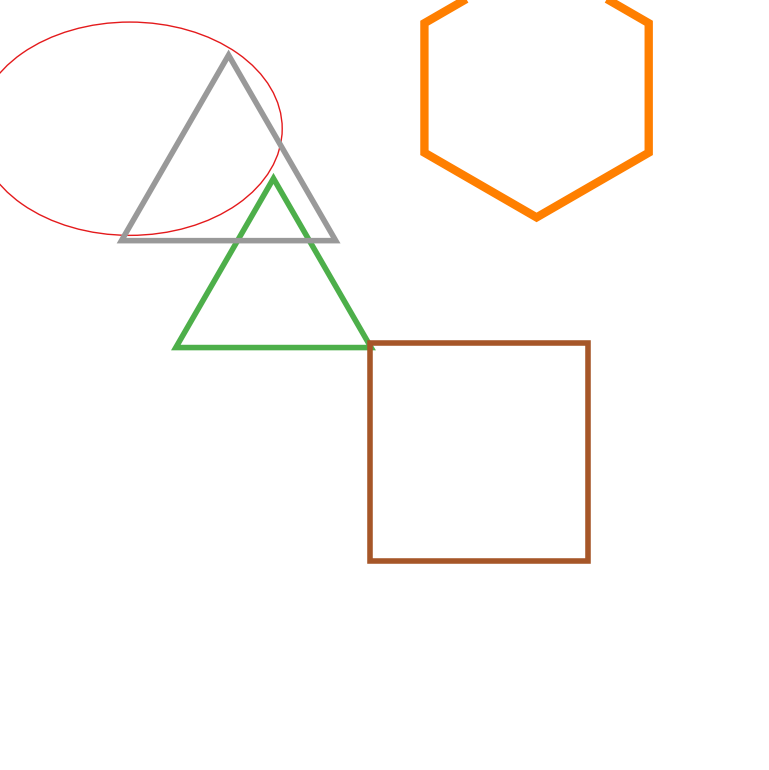[{"shape": "oval", "thickness": 0.5, "radius": 0.99, "center": [0.169, 0.833]}, {"shape": "triangle", "thickness": 2, "radius": 0.73, "center": [0.355, 0.622]}, {"shape": "hexagon", "thickness": 3, "radius": 0.84, "center": [0.697, 0.886]}, {"shape": "square", "thickness": 2, "radius": 0.71, "center": [0.622, 0.413]}, {"shape": "triangle", "thickness": 2, "radius": 0.8, "center": [0.297, 0.768]}]